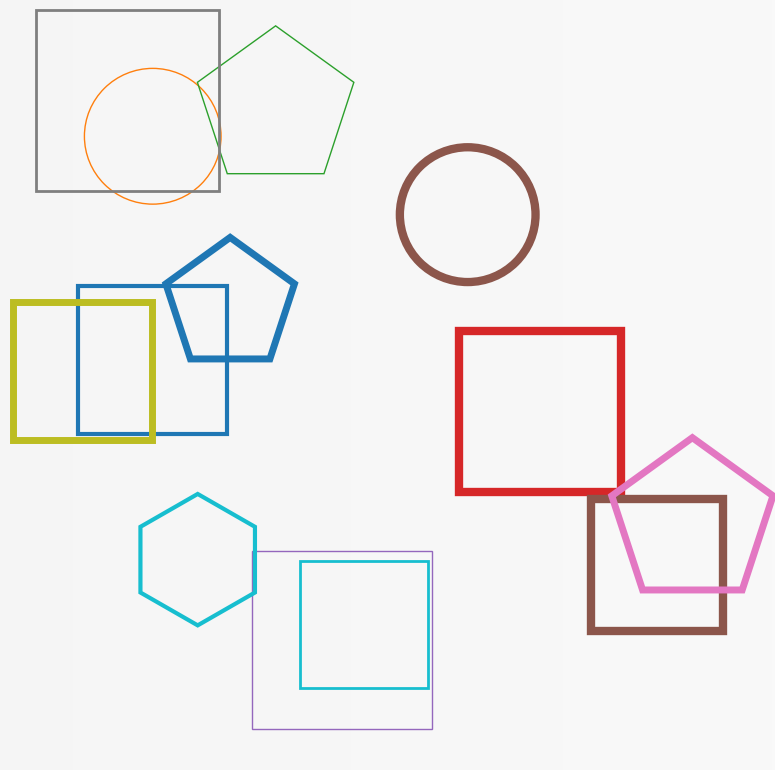[{"shape": "square", "thickness": 1.5, "radius": 0.48, "center": [0.196, 0.532]}, {"shape": "pentagon", "thickness": 2.5, "radius": 0.44, "center": [0.297, 0.604]}, {"shape": "circle", "thickness": 0.5, "radius": 0.44, "center": [0.197, 0.823]}, {"shape": "pentagon", "thickness": 0.5, "radius": 0.53, "center": [0.356, 0.86]}, {"shape": "square", "thickness": 3, "radius": 0.52, "center": [0.696, 0.466]}, {"shape": "square", "thickness": 0.5, "radius": 0.58, "center": [0.441, 0.169]}, {"shape": "circle", "thickness": 3, "radius": 0.44, "center": [0.603, 0.721]}, {"shape": "square", "thickness": 3, "radius": 0.43, "center": [0.848, 0.266]}, {"shape": "pentagon", "thickness": 2.5, "radius": 0.55, "center": [0.893, 0.322]}, {"shape": "square", "thickness": 1, "radius": 0.59, "center": [0.164, 0.87]}, {"shape": "square", "thickness": 2.5, "radius": 0.45, "center": [0.107, 0.518]}, {"shape": "hexagon", "thickness": 1.5, "radius": 0.43, "center": [0.255, 0.273]}, {"shape": "square", "thickness": 1, "radius": 0.41, "center": [0.47, 0.188]}]